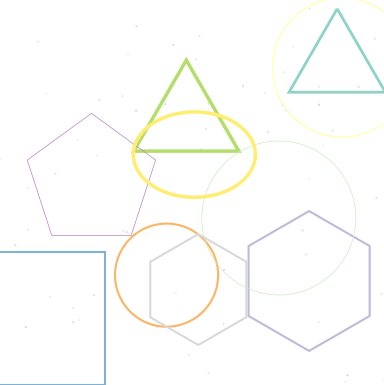[{"shape": "triangle", "thickness": 2, "radius": 0.72, "center": [0.876, 0.833]}, {"shape": "circle", "thickness": 1, "radius": 0.9, "center": [0.889, 0.825]}, {"shape": "hexagon", "thickness": 1.5, "radius": 0.91, "center": [0.803, 0.27]}, {"shape": "square", "thickness": 1.5, "radius": 0.86, "center": [0.1, 0.172]}, {"shape": "circle", "thickness": 1.5, "radius": 0.67, "center": [0.433, 0.285]}, {"shape": "triangle", "thickness": 2.5, "radius": 0.79, "center": [0.484, 0.686]}, {"shape": "hexagon", "thickness": 1.5, "radius": 0.72, "center": [0.515, 0.248]}, {"shape": "pentagon", "thickness": 0.5, "radius": 0.88, "center": [0.238, 0.53]}, {"shape": "circle", "thickness": 0.5, "radius": 1.0, "center": [0.724, 0.434]}, {"shape": "oval", "thickness": 2.5, "radius": 0.79, "center": [0.505, 0.598]}]